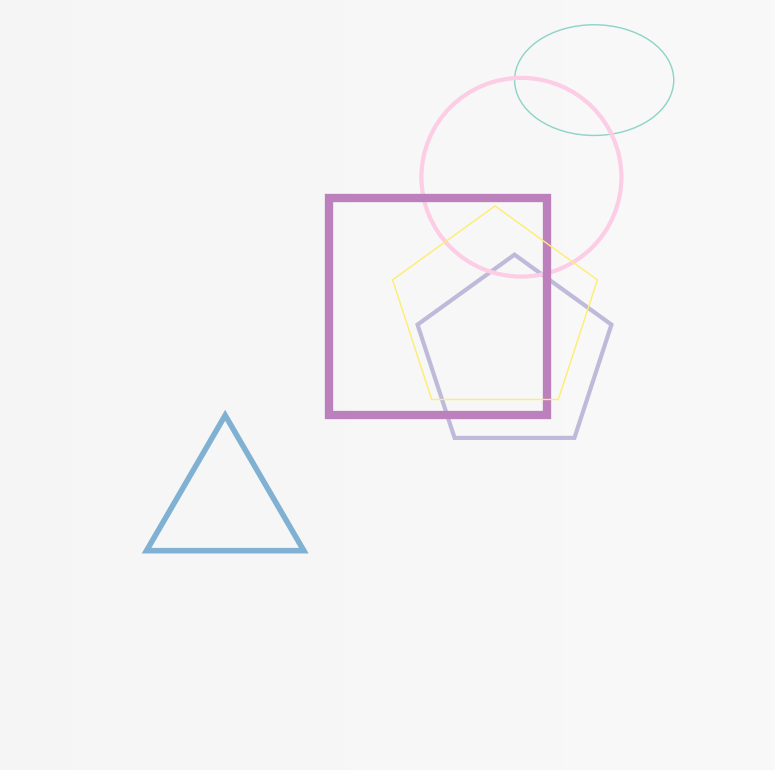[{"shape": "oval", "thickness": 0.5, "radius": 0.51, "center": [0.767, 0.896]}, {"shape": "pentagon", "thickness": 1.5, "radius": 0.66, "center": [0.664, 0.538]}, {"shape": "triangle", "thickness": 2, "radius": 0.59, "center": [0.291, 0.343]}, {"shape": "circle", "thickness": 1.5, "radius": 0.65, "center": [0.673, 0.77]}, {"shape": "square", "thickness": 3, "radius": 0.7, "center": [0.565, 0.602]}, {"shape": "pentagon", "thickness": 0.5, "radius": 0.69, "center": [0.639, 0.594]}]